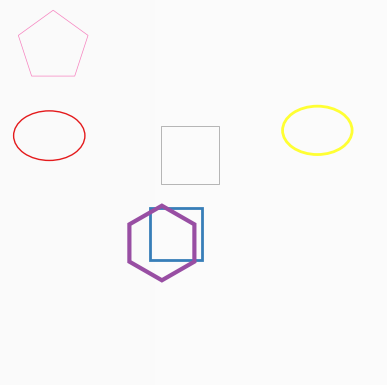[{"shape": "oval", "thickness": 1, "radius": 0.46, "center": [0.127, 0.648]}, {"shape": "square", "thickness": 2, "radius": 0.34, "center": [0.454, 0.392]}, {"shape": "hexagon", "thickness": 3, "radius": 0.48, "center": [0.418, 0.369]}, {"shape": "oval", "thickness": 2, "radius": 0.45, "center": [0.819, 0.661]}, {"shape": "pentagon", "thickness": 0.5, "radius": 0.47, "center": [0.137, 0.879]}, {"shape": "square", "thickness": 0.5, "radius": 0.37, "center": [0.49, 0.597]}]